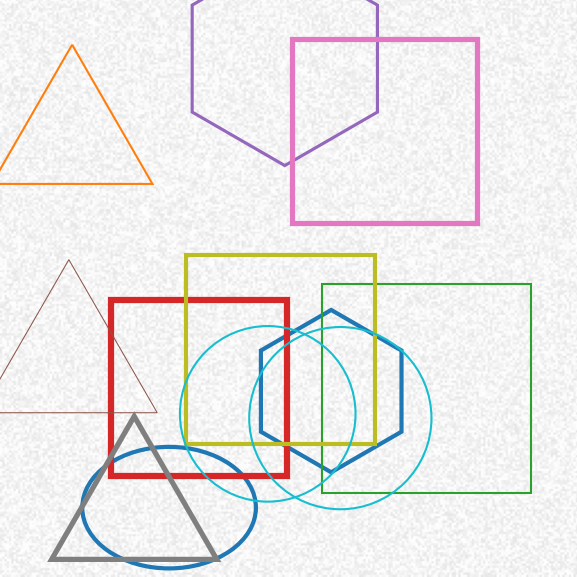[{"shape": "oval", "thickness": 2, "radius": 0.75, "center": [0.293, 0.12]}, {"shape": "hexagon", "thickness": 2, "radius": 0.7, "center": [0.574, 0.322]}, {"shape": "triangle", "thickness": 1, "radius": 0.8, "center": [0.125, 0.761]}, {"shape": "square", "thickness": 1, "radius": 0.9, "center": [0.738, 0.326]}, {"shape": "square", "thickness": 3, "radius": 0.76, "center": [0.345, 0.327]}, {"shape": "hexagon", "thickness": 1.5, "radius": 0.93, "center": [0.493, 0.898]}, {"shape": "triangle", "thickness": 0.5, "radius": 0.88, "center": [0.119, 0.373]}, {"shape": "square", "thickness": 2.5, "radius": 0.8, "center": [0.666, 0.773]}, {"shape": "triangle", "thickness": 2.5, "radius": 0.83, "center": [0.232, 0.113]}, {"shape": "square", "thickness": 2, "radius": 0.82, "center": [0.486, 0.395]}, {"shape": "circle", "thickness": 1, "radius": 0.76, "center": [0.464, 0.283]}, {"shape": "circle", "thickness": 1, "radius": 0.79, "center": [0.589, 0.275]}]